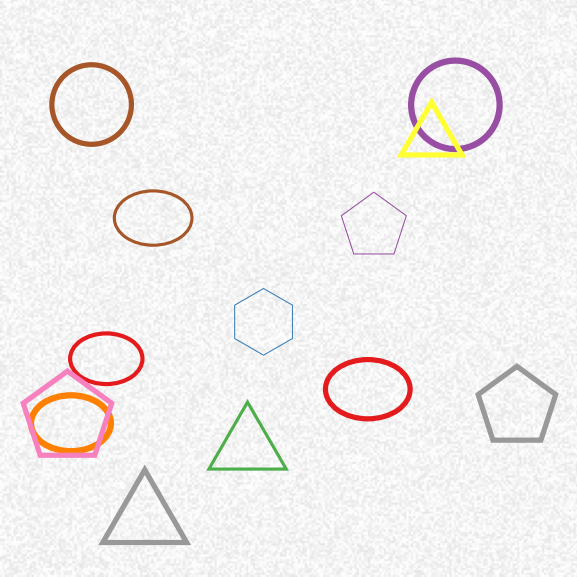[{"shape": "oval", "thickness": 2.5, "radius": 0.37, "center": [0.637, 0.325]}, {"shape": "oval", "thickness": 2, "radius": 0.31, "center": [0.184, 0.378]}, {"shape": "hexagon", "thickness": 0.5, "radius": 0.29, "center": [0.456, 0.442]}, {"shape": "triangle", "thickness": 1.5, "radius": 0.39, "center": [0.429, 0.226]}, {"shape": "circle", "thickness": 3, "radius": 0.38, "center": [0.789, 0.818]}, {"shape": "pentagon", "thickness": 0.5, "radius": 0.3, "center": [0.647, 0.607]}, {"shape": "oval", "thickness": 3, "radius": 0.35, "center": [0.123, 0.266]}, {"shape": "triangle", "thickness": 2.5, "radius": 0.3, "center": [0.747, 0.761]}, {"shape": "circle", "thickness": 2.5, "radius": 0.34, "center": [0.159, 0.818]}, {"shape": "oval", "thickness": 1.5, "radius": 0.34, "center": [0.265, 0.622]}, {"shape": "pentagon", "thickness": 2.5, "radius": 0.4, "center": [0.117, 0.276]}, {"shape": "triangle", "thickness": 2.5, "radius": 0.42, "center": [0.251, 0.102]}, {"shape": "pentagon", "thickness": 2.5, "radius": 0.35, "center": [0.895, 0.294]}]